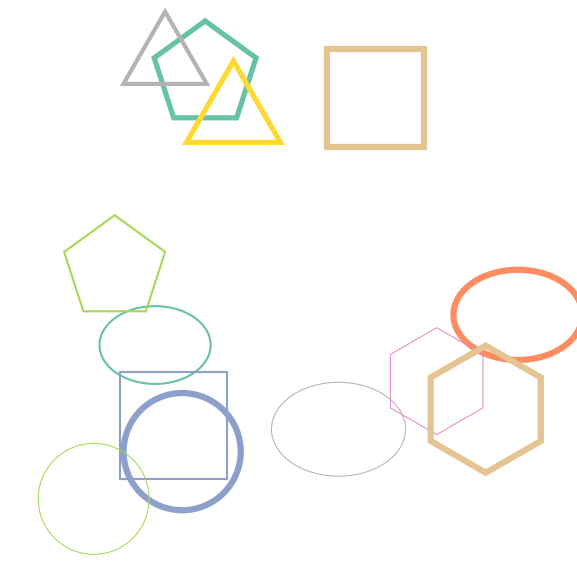[{"shape": "oval", "thickness": 1, "radius": 0.48, "center": [0.269, 0.402]}, {"shape": "pentagon", "thickness": 2.5, "radius": 0.46, "center": [0.355, 0.87]}, {"shape": "oval", "thickness": 3, "radius": 0.56, "center": [0.897, 0.454]}, {"shape": "circle", "thickness": 3, "radius": 0.51, "center": [0.315, 0.217]}, {"shape": "square", "thickness": 1, "radius": 0.46, "center": [0.301, 0.262]}, {"shape": "hexagon", "thickness": 0.5, "radius": 0.46, "center": [0.756, 0.339]}, {"shape": "circle", "thickness": 0.5, "radius": 0.48, "center": [0.162, 0.135]}, {"shape": "pentagon", "thickness": 1, "radius": 0.46, "center": [0.199, 0.535]}, {"shape": "triangle", "thickness": 2.5, "radius": 0.47, "center": [0.404, 0.8]}, {"shape": "square", "thickness": 3, "radius": 0.42, "center": [0.65, 0.83]}, {"shape": "hexagon", "thickness": 3, "radius": 0.55, "center": [0.841, 0.29]}, {"shape": "oval", "thickness": 0.5, "radius": 0.58, "center": [0.586, 0.256]}, {"shape": "triangle", "thickness": 2, "radius": 0.42, "center": [0.286, 0.896]}]